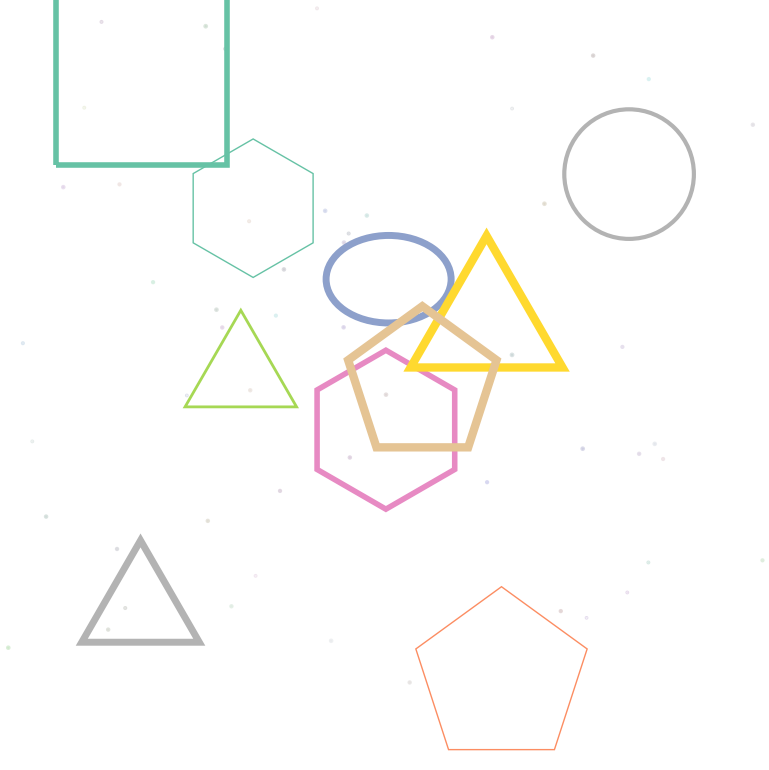[{"shape": "square", "thickness": 2, "radius": 0.56, "center": [0.184, 0.897]}, {"shape": "hexagon", "thickness": 0.5, "radius": 0.45, "center": [0.329, 0.73]}, {"shape": "pentagon", "thickness": 0.5, "radius": 0.58, "center": [0.651, 0.121]}, {"shape": "oval", "thickness": 2.5, "radius": 0.41, "center": [0.505, 0.637]}, {"shape": "hexagon", "thickness": 2, "radius": 0.52, "center": [0.501, 0.442]}, {"shape": "triangle", "thickness": 1, "radius": 0.42, "center": [0.313, 0.513]}, {"shape": "triangle", "thickness": 3, "radius": 0.57, "center": [0.632, 0.58]}, {"shape": "pentagon", "thickness": 3, "radius": 0.51, "center": [0.548, 0.501]}, {"shape": "triangle", "thickness": 2.5, "radius": 0.44, "center": [0.182, 0.21]}, {"shape": "circle", "thickness": 1.5, "radius": 0.42, "center": [0.817, 0.774]}]